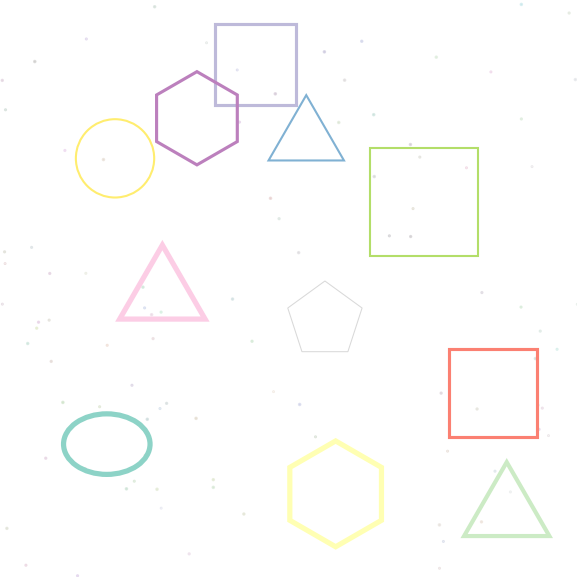[{"shape": "oval", "thickness": 2.5, "radius": 0.37, "center": [0.185, 0.23]}, {"shape": "hexagon", "thickness": 2.5, "radius": 0.46, "center": [0.581, 0.144]}, {"shape": "square", "thickness": 1.5, "radius": 0.35, "center": [0.442, 0.887]}, {"shape": "square", "thickness": 1.5, "radius": 0.38, "center": [0.853, 0.318]}, {"shape": "triangle", "thickness": 1, "radius": 0.38, "center": [0.53, 0.759]}, {"shape": "square", "thickness": 1, "radius": 0.47, "center": [0.735, 0.65]}, {"shape": "triangle", "thickness": 2.5, "radius": 0.43, "center": [0.281, 0.489]}, {"shape": "pentagon", "thickness": 0.5, "radius": 0.34, "center": [0.563, 0.445]}, {"shape": "hexagon", "thickness": 1.5, "radius": 0.4, "center": [0.341, 0.794]}, {"shape": "triangle", "thickness": 2, "radius": 0.43, "center": [0.877, 0.114]}, {"shape": "circle", "thickness": 1, "radius": 0.34, "center": [0.199, 0.725]}]